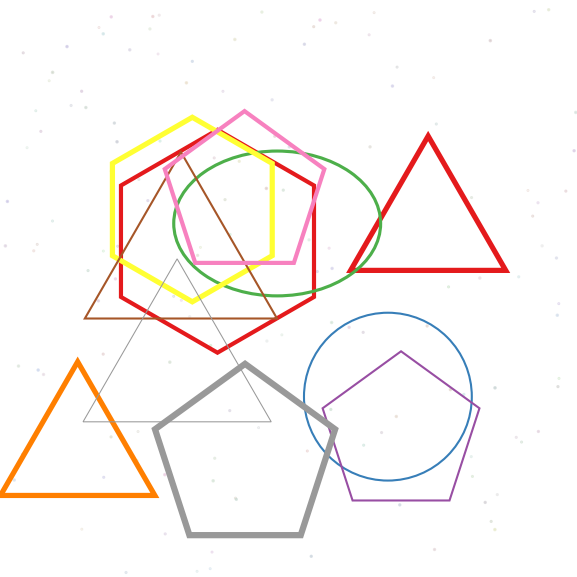[{"shape": "triangle", "thickness": 2.5, "radius": 0.78, "center": [0.741, 0.608]}, {"shape": "hexagon", "thickness": 2, "radius": 0.96, "center": [0.377, 0.581]}, {"shape": "circle", "thickness": 1, "radius": 0.73, "center": [0.672, 0.312]}, {"shape": "oval", "thickness": 1.5, "radius": 0.9, "center": [0.48, 0.612]}, {"shape": "pentagon", "thickness": 1, "radius": 0.71, "center": [0.694, 0.248]}, {"shape": "triangle", "thickness": 2.5, "radius": 0.77, "center": [0.134, 0.218]}, {"shape": "hexagon", "thickness": 2.5, "radius": 0.8, "center": [0.333, 0.636]}, {"shape": "triangle", "thickness": 1, "radius": 0.96, "center": [0.313, 0.544]}, {"shape": "pentagon", "thickness": 2, "radius": 0.73, "center": [0.423, 0.661]}, {"shape": "triangle", "thickness": 0.5, "radius": 0.94, "center": [0.307, 0.363]}, {"shape": "pentagon", "thickness": 3, "radius": 0.82, "center": [0.424, 0.205]}]